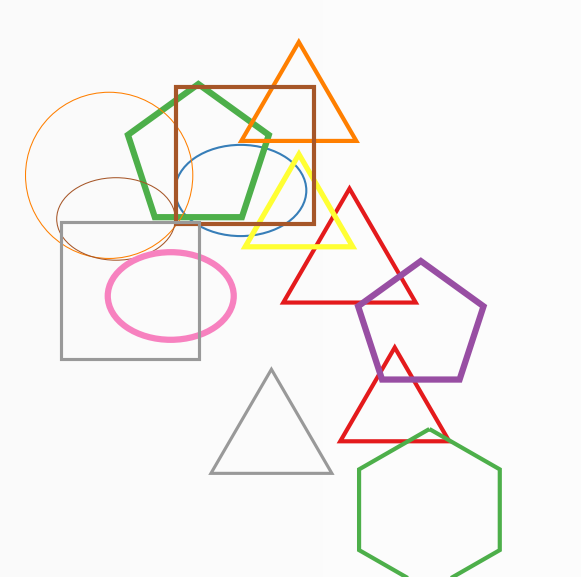[{"shape": "triangle", "thickness": 2, "radius": 0.66, "center": [0.601, 0.541]}, {"shape": "triangle", "thickness": 2, "radius": 0.54, "center": [0.679, 0.289]}, {"shape": "oval", "thickness": 1, "radius": 0.56, "center": [0.414, 0.669]}, {"shape": "hexagon", "thickness": 2, "radius": 0.7, "center": [0.739, 0.116]}, {"shape": "pentagon", "thickness": 3, "radius": 0.64, "center": [0.341, 0.726]}, {"shape": "pentagon", "thickness": 3, "radius": 0.57, "center": [0.724, 0.434]}, {"shape": "circle", "thickness": 0.5, "radius": 0.72, "center": [0.188, 0.695]}, {"shape": "triangle", "thickness": 2, "radius": 0.57, "center": [0.514, 0.812]}, {"shape": "triangle", "thickness": 2.5, "radius": 0.53, "center": [0.514, 0.625]}, {"shape": "oval", "thickness": 0.5, "radius": 0.51, "center": [0.2, 0.62]}, {"shape": "square", "thickness": 2, "radius": 0.59, "center": [0.421, 0.731]}, {"shape": "oval", "thickness": 3, "radius": 0.54, "center": [0.294, 0.487]}, {"shape": "square", "thickness": 1.5, "radius": 0.59, "center": [0.224, 0.497]}, {"shape": "triangle", "thickness": 1.5, "radius": 0.6, "center": [0.467, 0.24]}]